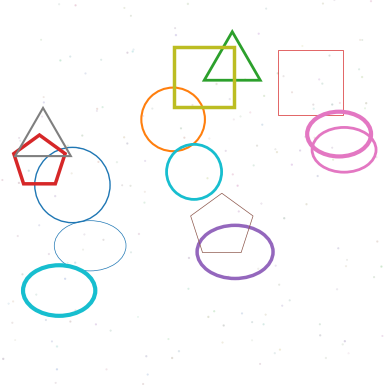[{"shape": "circle", "thickness": 1, "radius": 0.49, "center": [0.188, 0.519]}, {"shape": "oval", "thickness": 0.5, "radius": 0.47, "center": [0.234, 0.362]}, {"shape": "circle", "thickness": 1.5, "radius": 0.41, "center": [0.45, 0.69]}, {"shape": "triangle", "thickness": 2, "radius": 0.42, "center": [0.603, 0.834]}, {"shape": "pentagon", "thickness": 2.5, "radius": 0.35, "center": [0.102, 0.579]}, {"shape": "square", "thickness": 0.5, "radius": 0.42, "center": [0.805, 0.785]}, {"shape": "oval", "thickness": 2.5, "radius": 0.49, "center": [0.611, 0.346]}, {"shape": "pentagon", "thickness": 0.5, "radius": 0.43, "center": [0.576, 0.413]}, {"shape": "oval", "thickness": 3, "radius": 0.41, "center": [0.881, 0.652]}, {"shape": "oval", "thickness": 2, "radius": 0.42, "center": [0.894, 0.611]}, {"shape": "triangle", "thickness": 1.5, "radius": 0.42, "center": [0.112, 0.636]}, {"shape": "square", "thickness": 2.5, "radius": 0.39, "center": [0.531, 0.8]}, {"shape": "circle", "thickness": 2, "radius": 0.36, "center": [0.504, 0.554]}, {"shape": "oval", "thickness": 3, "radius": 0.47, "center": [0.154, 0.245]}]